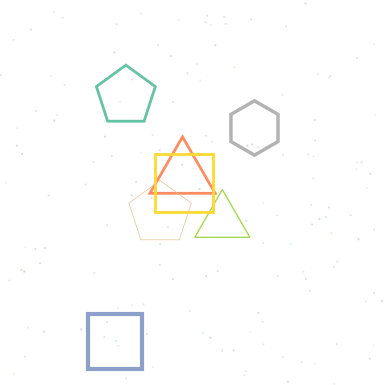[{"shape": "pentagon", "thickness": 2, "radius": 0.4, "center": [0.327, 0.75]}, {"shape": "triangle", "thickness": 2, "radius": 0.49, "center": [0.474, 0.547]}, {"shape": "square", "thickness": 3, "radius": 0.35, "center": [0.299, 0.113]}, {"shape": "triangle", "thickness": 1, "radius": 0.41, "center": [0.577, 0.425]}, {"shape": "square", "thickness": 2, "radius": 0.38, "center": [0.478, 0.525]}, {"shape": "pentagon", "thickness": 0.5, "radius": 0.43, "center": [0.416, 0.446]}, {"shape": "hexagon", "thickness": 2.5, "radius": 0.35, "center": [0.661, 0.668]}]